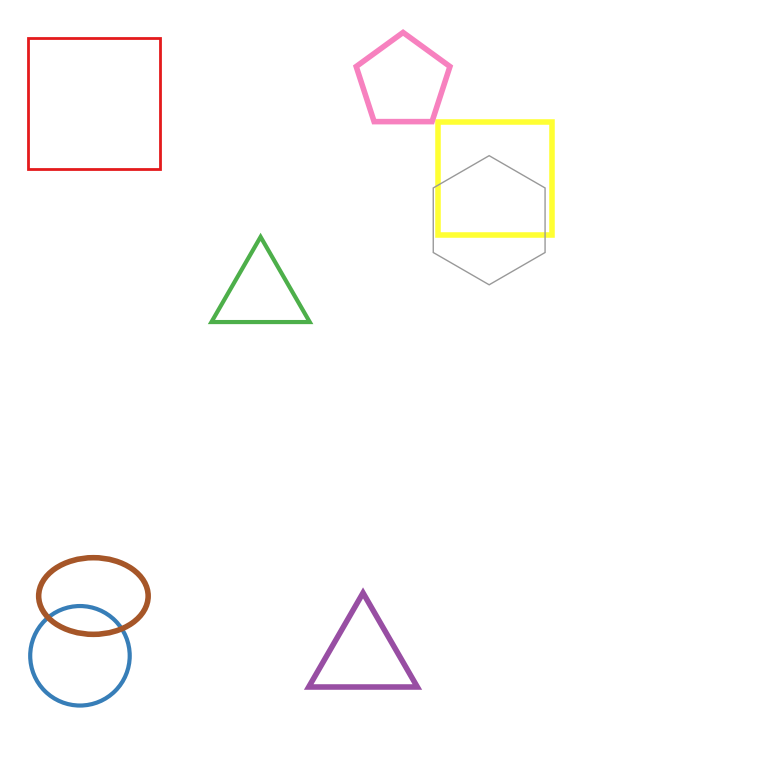[{"shape": "square", "thickness": 1, "radius": 0.43, "center": [0.122, 0.866]}, {"shape": "circle", "thickness": 1.5, "radius": 0.32, "center": [0.104, 0.148]}, {"shape": "triangle", "thickness": 1.5, "radius": 0.37, "center": [0.338, 0.619]}, {"shape": "triangle", "thickness": 2, "radius": 0.41, "center": [0.471, 0.149]}, {"shape": "square", "thickness": 2, "radius": 0.37, "center": [0.643, 0.768]}, {"shape": "oval", "thickness": 2, "radius": 0.36, "center": [0.121, 0.226]}, {"shape": "pentagon", "thickness": 2, "radius": 0.32, "center": [0.523, 0.894]}, {"shape": "hexagon", "thickness": 0.5, "radius": 0.42, "center": [0.635, 0.714]}]